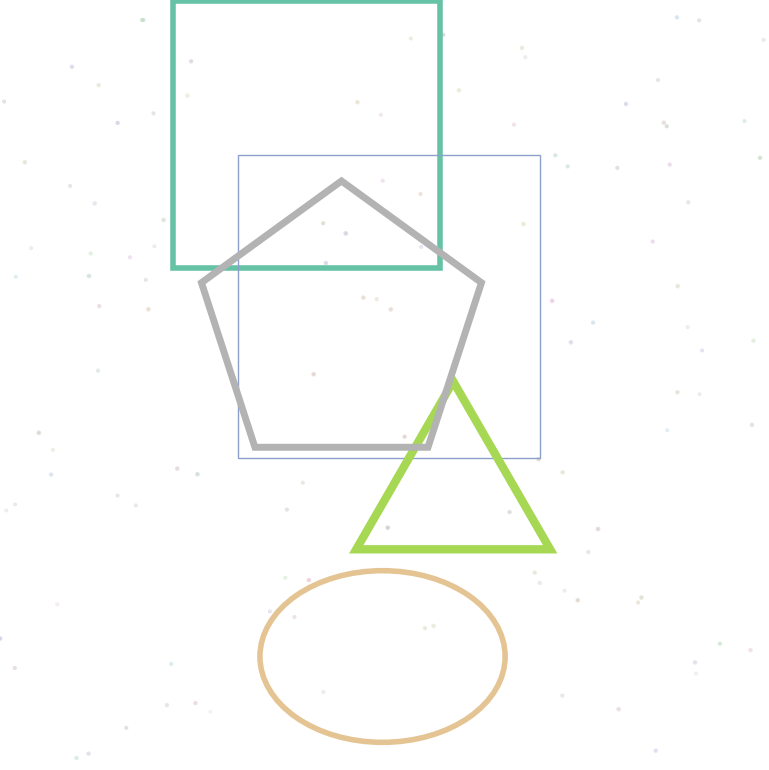[{"shape": "square", "thickness": 2, "radius": 0.86, "center": [0.398, 0.825]}, {"shape": "square", "thickness": 0.5, "radius": 0.98, "center": [0.505, 0.602]}, {"shape": "triangle", "thickness": 3, "radius": 0.73, "center": [0.589, 0.359]}, {"shape": "oval", "thickness": 2, "radius": 0.8, "center": [0.497, 0.147]}, {"shape": "pentagon", "thickness": 2.5, "radius": 0.96, "center": [0.443, 0.574]}]